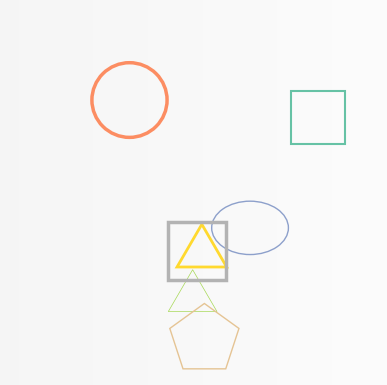[{"shape": "square", "thickness": 1.5, "radius": 0.34, "center": [0.821, 0.695]}, {"shape": "circle", "thickness": 2.5, "radius": 0.48, "center": [0.334, 0.74]}, {"shape": "oval", "thickness": 1, "radius": 0.5, "center": [0.645, 0.408]}, {"shape": "triangle", "thickness": 0.5, "radius": 0.36, "center": [0.497, 0.227]}, {"shape": "triangle", "thickness": 2, "radius": 0.37, "center": [0.521, 0.343]}, {"shape": "pentagon", "thickness": 1, "radius": 0.47, "center": [0.527, 0.118]}, {"shape": "square", "thickness": 2.5, "radius": 0.38, "center": [0.508, 0.349]}]